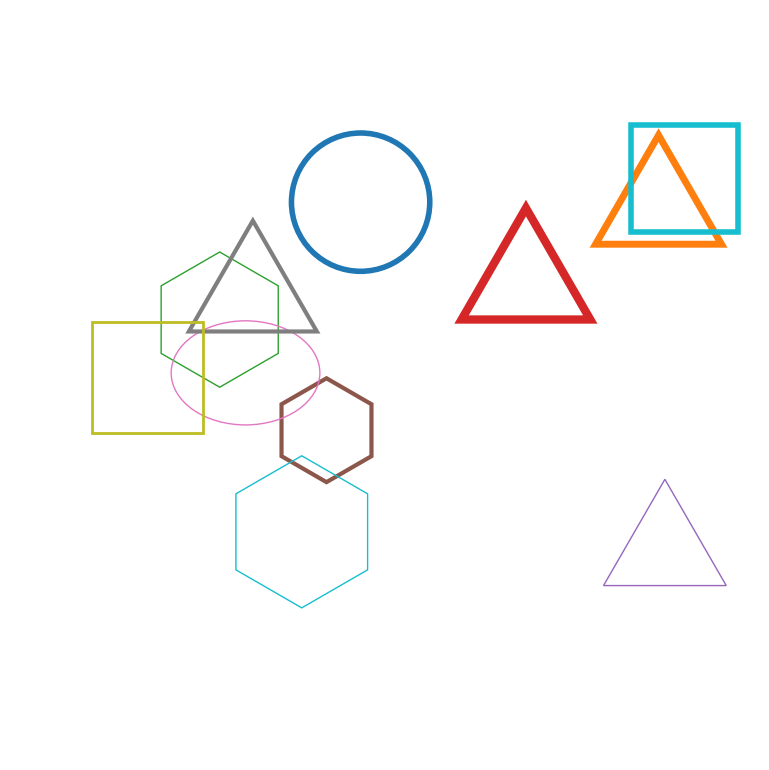[{"shape": "circle", "thickness": 2, "radius": 0.45, "center": [0.468, 0.737]}, {"shape": "triangle", "thickness": 2.5, "radius": 0.47, "center": [0.855, 0.73]}, {"shape": "hexagon", "thickness": 0.5, "radius": 0.44, "center": [0.285, 0.585]}, {"shape": "triangle", "thickness": 3, "radius": 0.48, "center": [0.683, 0.633]}, {"shape": "triangle", "thickness": 0.5, "radius": 0.46, "center": [0.863, 0.286]}, {"shape": "hexagon", "thickness": 1.5, "radius": 0.34, "center": [0.424, 0.441]}, {"shape": "oval", "thickness": 0.5, "radius": 0.48, "center": [0.319, 0.516]}, {"shape": "triangle", "thickness": 1.5, "radius": 0.48, "center": [0.328, 0.617]}, {"shape": "square", "thickness": 1, "radius": 0.36, "center": [0.191, 0.51]}, {"shape": "hexagon", "thickness": 0.5, "radius": 0.49, "center": [0.392, 0.309]}, {"shape": "square", "thickness": 2, "radius": 0.35, "center": [0.889, 0.768]}]